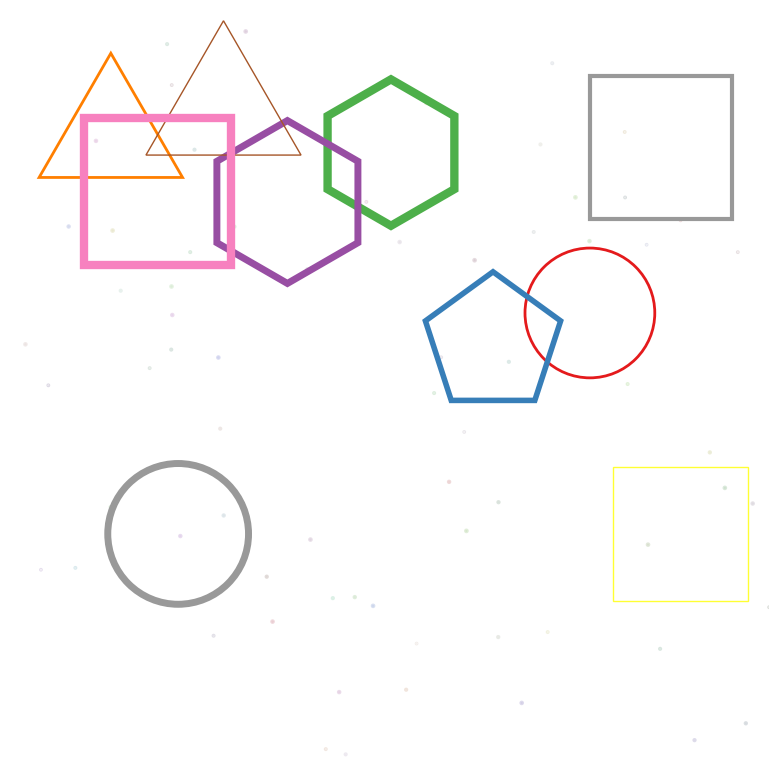[{"shape": "circle", "thickness": 1, "radius": 0.42, "center": [0.766, 0.594]}, {"shape": "pentagon", "thickness": 2, "radius": 0.46, "center": [0.64, 0.555]}, {"shape": "hexagon", "thickness": 3, "radius": 0.48, "center": [0.508, 0.802]}, {"shape": "hexagon", "thickness": 2.5, "radius": 0.53, "center": [0.373, 0.738]}, {"shape": "triangle", "thickness": 1, "radius": 0.54, "center": [0.144, 0.823]}, {"shape": "square", "thickness": 0.5, "radius": 0.44, "center": [0.884, 0.306]}, {"shape": "triangle", "thickness": 0.5, "radius": 0.58, "center": [0.29, 0.857]}, {"shape": "square", "thickness": 3, "radius": 0.48, "center": [0.205, 0.752]}, {"shape": "square", "thickness": 1.5, "radius": 0.46, "center": [0.859, 0.808]}, {"shape": "circle", "thickness": 2.5, "radius": 0.46, "center": [0.231, 0.307]}]